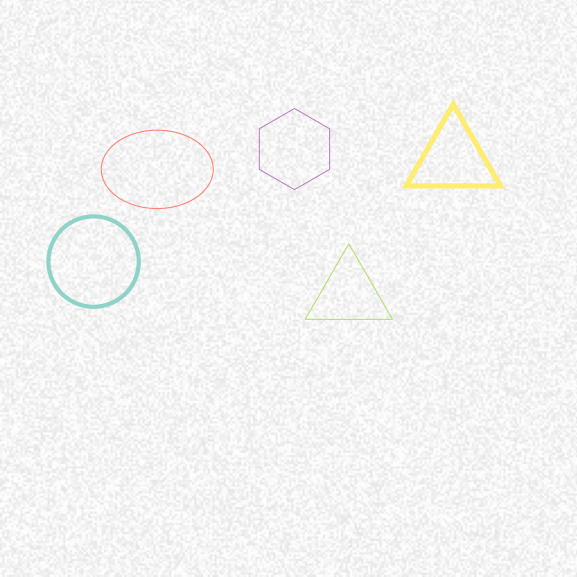[{"shape": "circle", "thickness": 2, "radius": 0.39, "center": [0.162, 0.546]}, {"shape": "oval", "thickness": 0.5, "radius": 0.48, "center": [0.272, 0.706]}, {"shape": "triangle", "thickness": 0.5, "radius": 0.44, "center": [0.604, 0.49]}, {"shape": "hexagon", "thickness": 0.5, "radius": 0.35, "center": [0.51, 0.741]}, {"shape": "triangle", "thickness": 2.5, "radius": 0.47, "center": [0.785, 0.724]}]